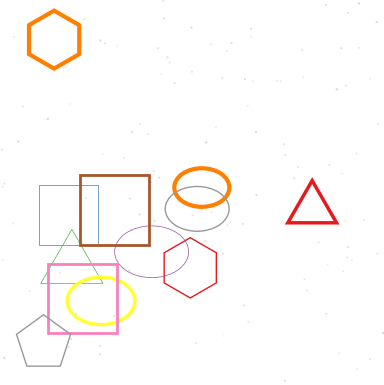[{"shape": "triangle", "thickness": 2.5, "radius": 0.37, "center": [0.811, 0.458]}, {"shape": "hexagon", "thickness": 1, "radius": 0.39, "center": [0.494, 0.304]}, {"shape": "square", "thickness": 0.5, "radius": 0.39, "center": [0.178, 0.442]}, {"shape": "triangle", "thickness": 0.5, "radius": 0.47, "center": [0.187, 0.31]}, {"shape": "oval", "thickness": 0.5, "radius": 0.48, "center": [0.394, 0.346]}, {"shape": "hexagon", "thickness": 3, "radius": 0.38, "center": [0.141, 0.897]}, {"shape": "oval", "thickness": 3, "radius": 0.36, "center": [0.524, 0.513]}, {"shape": "oval", "thickness": 2.5, "radius": 0.44, "center": [0.262, 0.218]}, {"shape": "square", "thickness": 2, "radius": 0.45, "center": [0.297, 0.455]}, {"shape": "square", "thickness": 2, "radius": 0.44, "center": [0.214, 0.224]}, {"shape": "oval", "thickness": 1, "radius": 0.42, "center": [0.512, 0.458]}, {"shape": "pentagon", "thickness": 1, "radius": 0.37, "center": [0.113, 0.109]}]